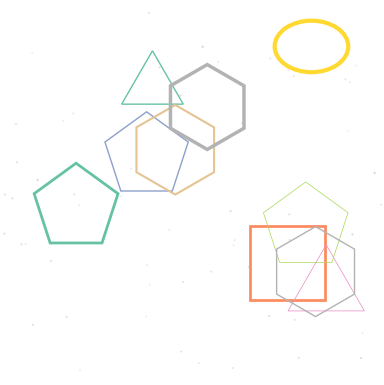[{"shape": "triangle", "thickness": 1, "radius": 0.46, "center": [0.396, 0.776]}, {"shape": "pentagon", "thickness": 2, "radius": 0.57, "center": [0.198, 0.462]}, {"shape": "square", "thickness": 2, "radius": 0.48, "center": [0.747, 0.317]}, {"shape": "pentagon", "thickness": 1, "radius": 0.57, "center": [0.381, 0.596]}, {"shape": "triangle", "thickness": 0.5, "radius": 0.57, "center": [0.847, 0.25]}, {"shape": "pentagon", "thickness": 0.5, "radius": 0.58, "center": [0.794, 0.412]}, {"shape": "oval", "thickness": 3, "radius": 0.48, "center": [0.809, 0.879]}, {"shape": "hexagon", "thickness": 1.5, "radius": 0.58, "center": [0.455, 0.611]}, {"shape": "hexagon", "thickness": 2.5, "radius": 0.55, "center": [0.538, 0.722]}, {"shape": "hexagon", "thickness": 1, "radius": 0.58, "center": [0.82, 0.295]}]